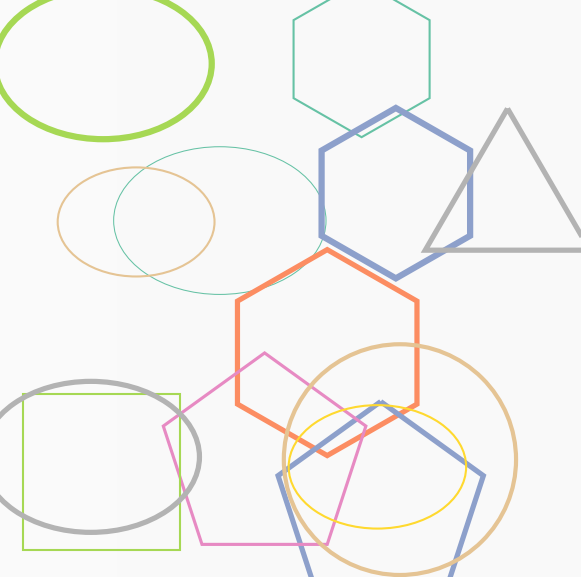[{"shape": "oval", "thickness": 0.5, "radius": 0.91, "center": [0.378, 0.617]}, {"shape": "hexagon", "thickness": 1, "radius": 0.68, "center": [0.622, 0.897]}, {"shape": "hexagon", "thickness": 2.5, "radius": 0.89, "center": [0.563, 0.389]}, {"shape": "hexagon", "thickness": 3, "radius": 0.74, "center": [0.681, 0.665]}, {"shape": "pentagon", "thickness": 2.5, "radius": 0.93, "center": [0.655, 0.118]}, {"shape": "pentagon", "thickness": 1.5, "radius": 0.92, "center": [0.455, 0.205]}, {"shape": "square", "thickness": 1, "radius": 0.67, "center": [0.174, 0.182]}, {"shape": "oval", "thickness": 3, "radius": 0.93, "center": [0.178, 0.889]}, {"shape": "oval", "thickness": 1, "radius": 0.76, "center": [0.649, 0.191]}, {"shape": "oval", "thickness": 1, "radius": 0.67, "center": [0.234, 0.615]}, {"shape": "circle", "thickness": 2, "radius": 1.0, "center": [0.688, 0.203]}, {"shape": "triangle", "thickness": 2.5, "radius": 0.82, "center": [0.873, 0.648]}, {"shape": "oval", "thickness": 2.5, "radius": 0.93, "center": [0.156, 0.208]}]